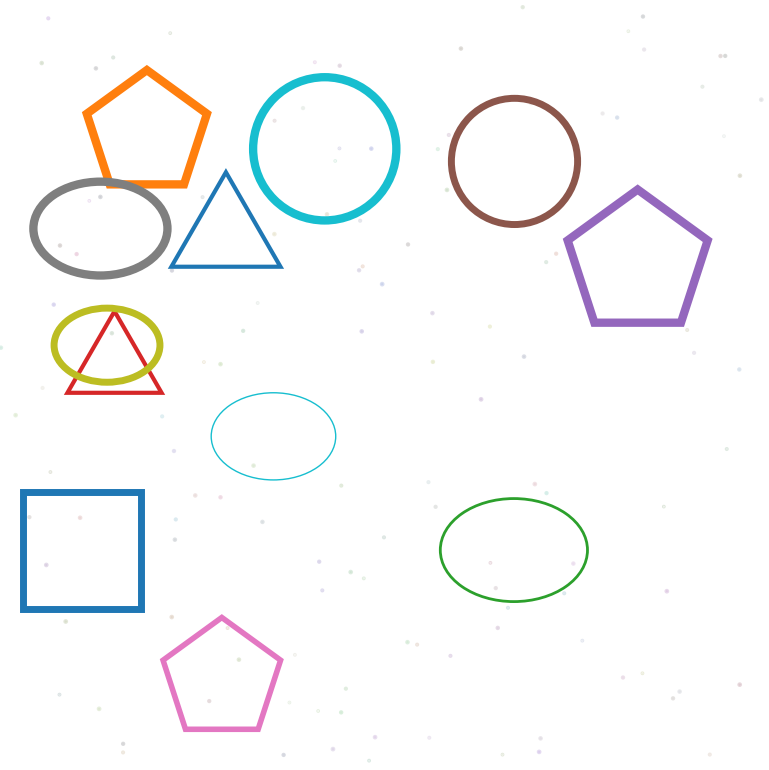[{"shape": "square", "thickness": 2.5, "radius": 0.38, "center": [0.107, 0.285]}, {"shape": "triangle", "thickness": 1.5, "radius": 0.41, "center": [0.293, 0.694]}, {"shape": "pentagon", "thickness": 3, "radius": 0.41, "center": [0.191, 0.827]}, {"shape": "oval", "thickness": 1, "radius": 0.48, "center": [0.667, 0.286]}, {"shape": "triangle", "thickness": 1.5, "radius": 0.35, "center": [0.149, 0.525]}, {"shape": "pentagon", "thickness": 3, "radius": 0.48, "center": [0.828, 0.658]}, {"shape": "circle", "thickness": 2.5, "radius": 0.41, "center": [0.668, 0.79]}, {"shape": "pentagon", "thickness": 2, "radius": 0.4, "center": [0.288, 0.118]}, {"shape": "oval", "thickness": 3, "radius": 0.44, "center": [0.13, 0.703]}, {"shape": "oval", "thickness": 2.5, "radius": 0.34, "center": [0.139, 0.552]}, {"shape": "oval", "thickness": 0.5, "radius": 0.4, "center": [0.355, 0.433]}, {"shape": "circle", "thickness": 3, "radius": 0.47, "center": [0.422, 0.807]}]